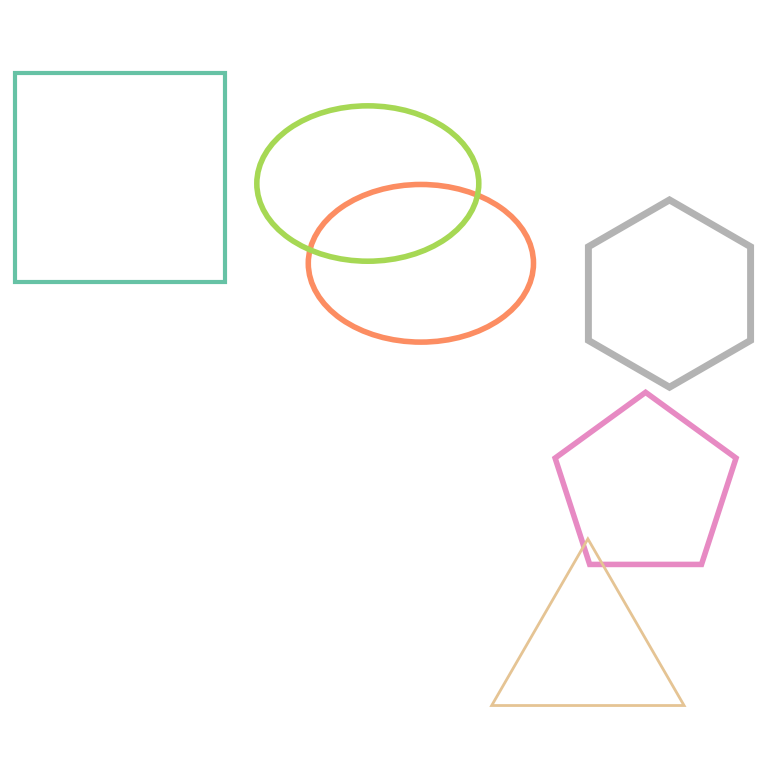[{"shape": "square", "thickness": 1.5, "radius": 0.68, "center": [0.156, 0.769]}, {"shape": "oval", "thickness": 2, "radius": 0.73, "center": [0.547, 0.658]}, {"shape": "pentagon", "thickness": 2, "radius": 0.62, "center": [0.838, 0.367]}, {"shape": "oval", "thickness": 2, "radius": 0.72, "center": [0.478, 0.762]}, {"shape": "triangle", "thickness": 1, "radius": 0.72, "center": [0.763, 0.156]}, {"shape": "hexagon", "thickness": 2.5, "radius": 0.61, "center": [0.869, 0.619]}]